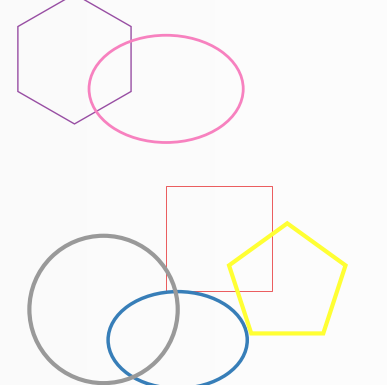[{"shape": "square", "thickness": 0.5, "radius": 0.68, "center": [0.565, 0.38]}, {"shape": "oval", "thickness": 2.5, "radius": 0.9, "center": [0.459, 0.117]}, {"shape": "hexagon", "thickness": 1, "radius": 0.84, "center": [0.192, 0.847]}, {"shape": "pentagon", "thickness": 3, "radius": 0.79, "center": [0.741, 0.262]}, {"shape": "oval", "thickness": 2, "radius": 0.99, "center": [0.429, 0.769]}, {"shape": "circle", "thickness": 3, "radius": 0.96, "center": [0.267, 0.196]}]